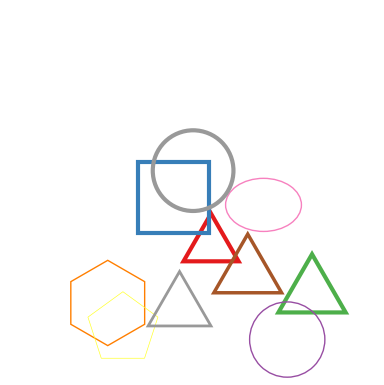[{"shape": "triangle", "thickness": 3, "radius": 0.41, "center": [0.548, 0.363]}, {"shape": "square", "thickness": 3, "radius": 0.46, "center": [0.45, 0.486]}, {"shape": "triangle", "thickness": 3, "radius": 0.5, "center": [0.81, 0.239]}, {"shape": "circle", "thickness": 1, "radius": 0.49, "center": [0.746, 0.118]}, {"shape": "hexagon", "thickness": 1, "radius": 0.55, "center": [0.28, 0.213]}, {"shape": "pentagon", "thickness": 0.5, "radius": 0.48, "center": [0.319, 0.147]}, {"shape": "triangle", "thickness": 2.5, "radius": 0.51, "center": [0.643, 0.29]}, {"shape": "oval", "thickness": 1, "radius": 0.49, "center": [0.684, 0.468]}, {"shape": "circle", "thickness": 3, "radius": 0.52, "center": [0.502, 0.557]}, {"shape": "triangle", "thickness": 2, "radius": 0.47, "center": [0.466, 0.2]}]